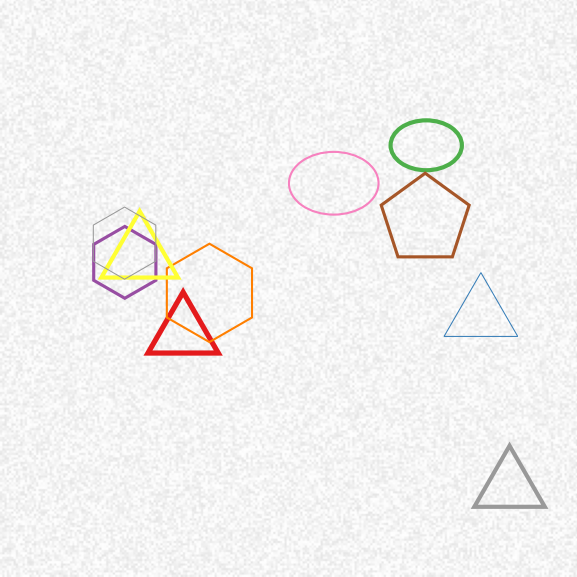[{"shape": "triangle", "thickness": 2.5, "radius": 0.35, "center": [0.317, 0.423]}, {"shape": "triangle", "thickness": 0.5, "radius": 0.37, "center": [0.833, 0.453]}, {"shape": "oval", "thickness": 2, "radius": 0.31, "center": [0.738, 0.748]}, {"shape": "hexagon", "thickness": 1.5, "radius": 0.31, "center": [0.216, 0.545]}, {"shape": "hexagon", "thickness": 1, "radius": 0.43, "center": [0.363, 0.492]}, {"shape": "triangle", "thickness": 2, "radius": 0.38, "center": [0.242, 0.557]}, {"shape": "pentagon", "thickness": 1.5, "radius": 0.4, "center": [0.736, 0.619]}, {"shape": "oval", "thickness": 1, "radius": 0.39, "center": [0.578, 0.682]}, {"shape": "triangle", "thickness": 2, "radius": 0.35, "center": [0.882, 0.157]}, {"shape": "hexagon", "thickness": 0.5, "radius": 0.31, "center": [0.216, 0.578]}]